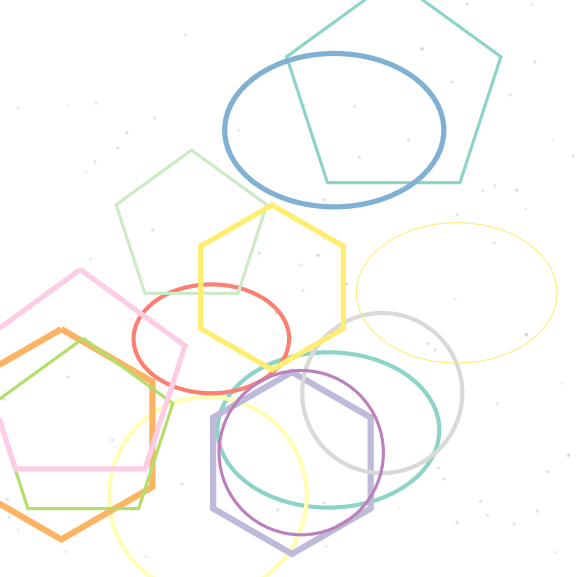[{"shape": "pentagon", "thickness": 1.5, "radius": 0.98, "center": [0.682, 0.841]}, {"shape": "oval", "thickness": 2, "radius": 0.96, "center": [0.569, 0.255]}, {"shape": "circle", "thickness": 2, "radius": 0.86, "center": [0.36, 0.141]}, {"shape": "hexagon", "thickness": 3, "radius": 0.79, "center": [0.505, 0.197]}, {"shape": "oval", "thickness": 2, "radius": 0.67, "center": [0.366, 0.412]}, {"shape": "oval", "thickness": 2.5, "radius": 0.95, "center": [0.579, 0.774]}, {"shape": "hexagon", "thickness": 3, "radius": 0.91, "center": [0.106, 0.247]}, {"shape": "pentagon", "thickness": 1.5, "radius": 0.82, "center": [0.144, 0.25]}, {"shape": "pentagon", "thickness": 2.5, "radius": 0.95, "center": [0.139, 0.342]}, {"shape": "circle", "thickness": 2, "radius": 0.69, "center": [0.662, 0.319]}, {"shape": "circle", "thickness": 1.5, "radius": 0.71, "center": [0.522, 0.215]}, {"shape": "pentagon", "thickness": 1.5, "radius": 0.69, "center": [0.332, 0.602]}, {"shape": "hexagon", "thickness": 2.5, "radius": 0.71, "center": [0.471, 0.502]}, {"shape": "oval", "thickness": 0.5, "radius": 0.87, "center": [0.791, 0.492]}]